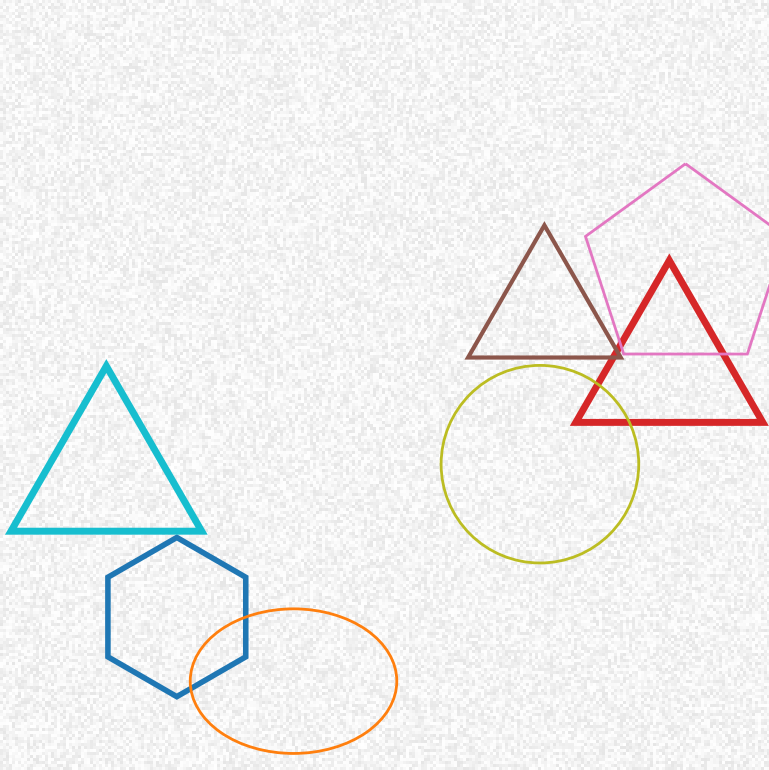[{"shape": "hexagon", "thickness": 2, "radius": 0.52, "center": [0.23, 0.199]}, {"shape": "oval", "thickness": 1, "radius": 0.67, "center": [0.381, 0.115]}, {"shape": "triangle", "thickness": 2.5, "radius": 0.7, "center": [0.869, 0.522]}, {"shape": "triangle", "thickness": 1.5, "radius": 0.57, "center": [0.707, 0.593]}, {"shape": "pentagon", "thickness": 1, "radius": 0.68, "center": [0.89, 0.651]}, {"shape": "circle", "thickness": 1, "radius": 0.64, "center": [0.701, 0.397]}, {"shape": "triangle", "thickness": 2.5, "radius": 0.72, "center": [0.138, 0.382]}]